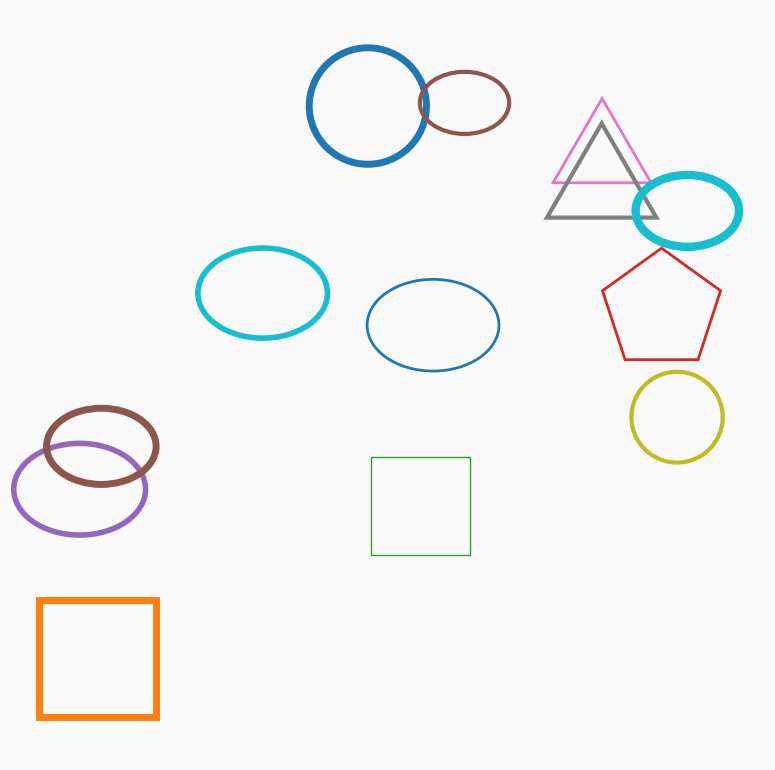[{"shape": "circle", "thickness": 2.5, "radius": 0.38, "center": [0.475, 0.862]}, {"shape": "oval", "thickness": 1, "radius": 0.43, "center": [0.559, 0.578]}, {"shape": "square", "thickness": 2.5, "radius": 0.38, "center": [0.125, 0.145]}, {"shape": "square", "thickness": 0.5, "radius": 0.32, "center": [0.543, 0.343]}, {"shape": "pentagon", "thickness": 1, "radius": 0.4, "center": [0.854, 0.598]}, {"shape": "oval", "thickness": 2, "radius": 0.43, "center": [0.103, 0.365]}, {"shape": "oval", "thickness": 1.5, "radius": 0.29, "center": [0.599, 0.866]}, {"shape": "oval", "thickness": 2.5, "radius": 0.35, "center": [0.131, 0.42]}, {"shape": "triangle", "thickness": 1, "radius": 0.36, "center": [0.777, 0.799]}, {"shape": "triangle", "thickness": 1.5, "radius": 0.41, "center": [0.776, 0.758]}, {"shape": "circle", "thickness": 1.5, "radius": 0.29, "center": [0.874, 0.458]}, {"shape": "oval", "thickness": 3, "radius": 0.33, "center": [0.887, 0.726]}, {"shape": "oval", "thickness": 2, "radius": 0.42, "center": [0.339, 0.619]}]